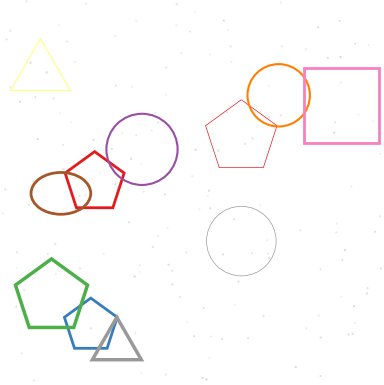[{"shape": "pentagon", "thickness": 2, "radius": 0.4, "center": [0.246, 0.526]}, {"shape": "pentagon", "thickness": 0.5, "radius": 0.49, "center": [0.627, 0.643]}, {"shape": "pentagon", "thickness": 2, "radius": 0.36, "center": [0.236, 0.154]}, {"shape": "pentagon", "thickness": 2.5, "radius": 0.49, "center": [0.134, 0.229]}, {"shape": "circle", "thickness": 1.5, "radius": 0.46, "center": [0.369, 0.612]}, {"shape": "circle", "thickness": 1.5, "radius": 0.41, "center": [0.724, 0.752]}, {"shape": "triangle", "thickness": 0.5, "radius": 0.45, "center": [0.105, 0.81]}, {"shape": "oval", "thickness": 2, "radius": 0.39, "center": [0.158, 0.498]}, {"shape": "square", "thickness": 2, "radius": 0.49, "center": [0.888, 0.727]}, {"shape": "circle", "thickness": 0.5, "radius": 0.45, "center": [0.627, 0.374]}, {"shape": "triangle", "thickness": 2.5, "radius": 0.37, "center": [0.303, 0.102]}]